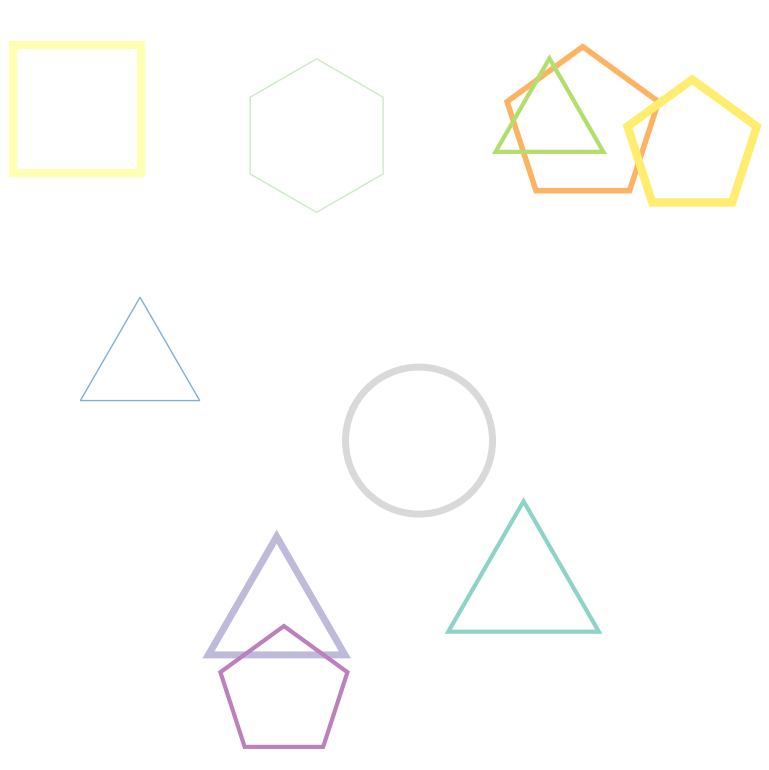[{"shape": "triangle", "thickness": 1.5, "radius": 0.56, "center": [0.68, 0.236]}, {"shape": "square", "thickness": 3, "radius": 0.42, "center": [0.1, 0.859]}, {"shape": "triangle", "thickness": 2.5, "radius": 0.51, "center": [0.359, 0.201]}, {"shape": "triangle", "thickness": 0.5, "radius": 0.45, "center": [0.182, 0.524]}, {"shape": "pentagon", "thickness": 2, "radius": 0.52, "center": [0.757, 0.836]}, {"shape": "triangle", "thickness": 1.5, "radius": 0.4, "center": [0.714, 0.843]}, {"shape": "circle", "thickness": 2.5, "radius": 0.48, "center": [0.544, 0.428]}, {"shape": "pentagon", "thickness": 1.5, "radius": 0.43, "center": [0.369, 0.1]}, {"shape": "hexagon", "thickness": 0.5, "radius": 0.5, "center": [0.411, 0.824]}, {"shape": "pentagon", "thickness": 3, "radius": 0.44, "center": [0.899, 0.809]}]